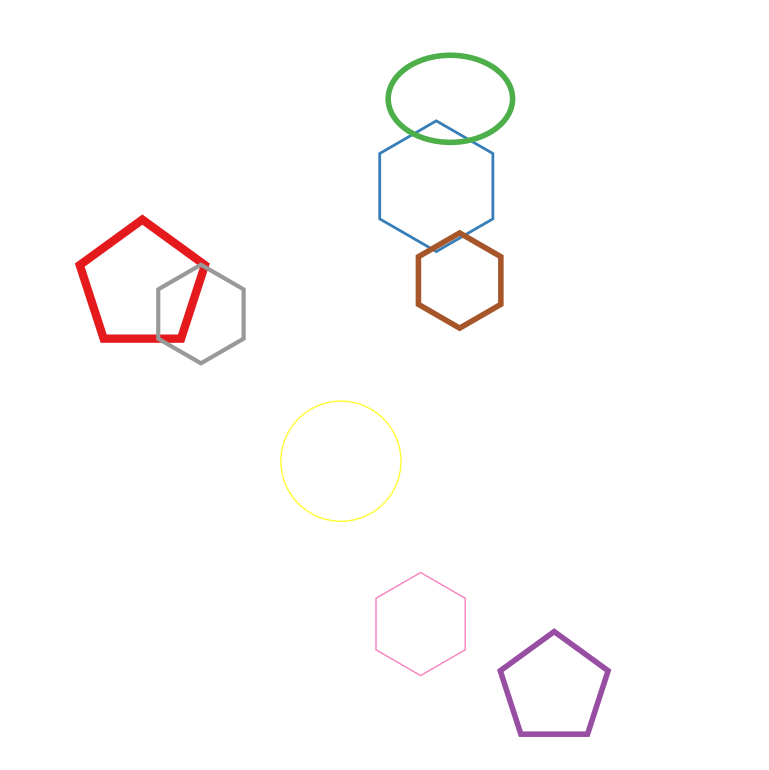[{"shape": "pentagon", "thickness": 3, "radius": 0.43, "center": [0.185, 0.629]}, {"shape": "hexagon", "thickness": 1, "radius": 0.42, "center": [0.567, 0.758]}, {"shape": "oval", "thickness": 2, "radius": 0.4, "center": [0.585, 0.872]}, {"shape": "pentagon", "thickness": 2, "radius": 0.37, "center": [0.72, 0.106]}, {"shape": "circle", "thickness": 0.5, "radius": 0.39, "center": [0.443, 0.401]}, {"shape": "hexagon", "thickness": 2, "radius": 0.31, "center": [0.597, 0.636]}, {"shape": "hexagon", "thickness": 0.5, "radius": 0.33, "center": [0.546, 0.19]}, {"shape": "hexagon", "thickness": 1.5, "radius": 0.32, "center": [0.261, 0.592]}]